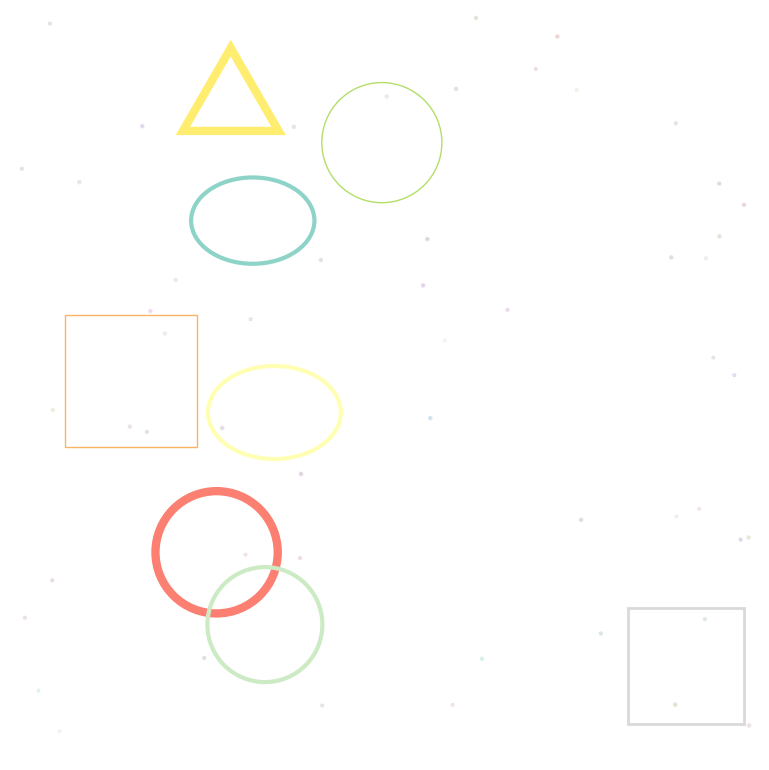[{"shape": "oval", "thickness": 1.5, "radius": 0.4, "center": [0.328, 0.713]}, {"shape": "oval", "thickness": 1.5, "radius": 0.43, "center": [0.356, 0.464]}, {"shape": "circle", "thickness": 3, "radius": 0.4, "center": [0.281, 0.283]}, {"shape": "square", "thickness": 0.5, "radius": 0.43, "center": [0.17, 0.505]}, {"shape": "circle", "thickness": 0.5, "radius": 0.39, "center": [0.496, 0.815]}, {"shape": "square", "thickness": 1, "radius": 0.38, "center": [0.89, 0.135]}, {"shape": "circle", "thickness": 1.5, "radius": 0.37, "center": [0.344, 0.189]}, {"shape": "triangle", "thickness": 3, "radius": 0.36, "center": [0.3, 0.866]}]